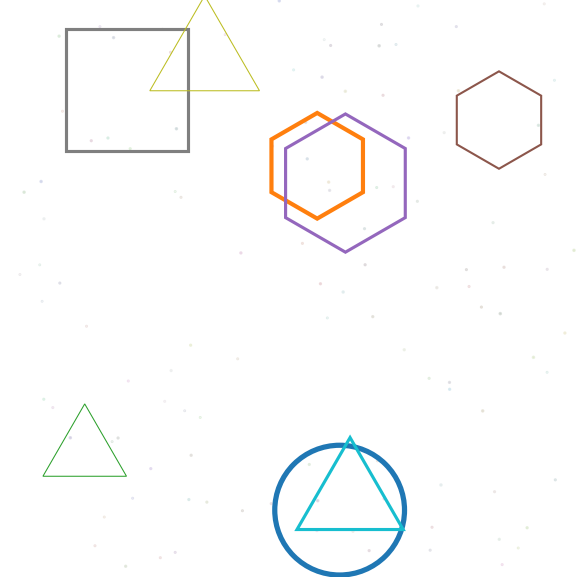[{"shape": "circle", "thickness": 2.5, "radius": 0.56, "center": [0.588, 0.116]}, {"shape": "hexagon", "thickness": 2, "radius": 0.46, "center": [0.549, 0.712]}, {"shape": "triangle", "thickness": 0.5, "radius": 0.42, "center": [0.147, 0.216]}, {"shape": "hexagon", "thickness": 1.5, "radius": 0.6, "center": [0.598, 0.682]}, {"shape": "hexagon", "thickness": 1, "radius": 0.42, "center": [0.864, 0.791]}, {"shape": "square", "thickness": 1.5, "radius": 0.53, "center": [0.22, 0.844]}, {"shape": "triangle", "thickness": 0.5, "radius": 0.55, "center": [0.354, 0.897]}, {"shape": "triangle", "thickness": 1.5, "radius": 0.53, "center": [0.606, 0.135]}]